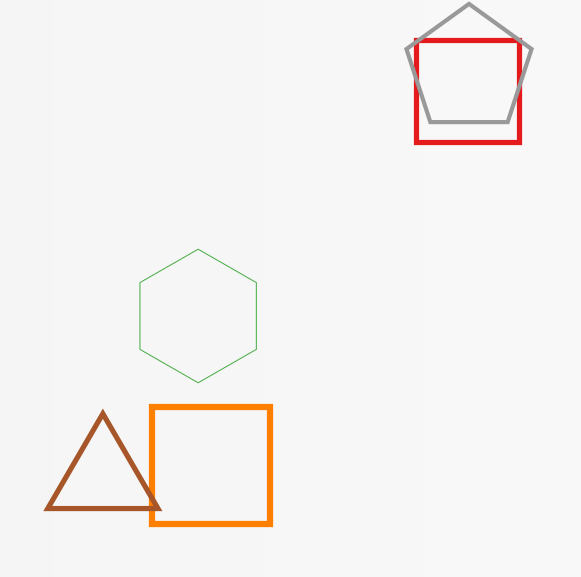[{"shape": "square", "thickness": 2.5, "radius": 0.44, "center": [0.805, 0.841]}, {"shape": "hexagon", "thickness": 0.5, "radius": 0.58, "center": [0.341, 0.452]}, {"shape": "square", "thickness": 3, "radius": 0.51, "center": [0.363, 0.193]}, {"shape": "triangle", "thickness": 2.5, "radius": 0.55, "center": [0.177, 0.173]}, {"shape": "pentagon", "thickness": 2, "radius": 0.57, "center": [0.807, 0.879]}]